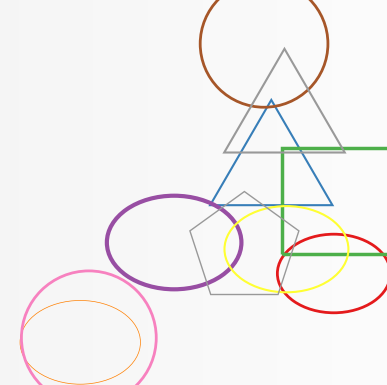[{"shape": "oval", "thickness": 2, "radius": 0.73, "center": [0.862, 0.29]}, {"shape": "triangle", "thickness": 1.5, "radius": 0.91, "center": [0.7, 0.558]}, {"shape": "square", "thickness": 2.5, "radius": 0.69, "center": [0.865, 0.478]}, {"shape": "oval", "thickness": 3, "radius": 0.87, "center": [0.449, 0.37]}, {"shape": "oval", "thickness": 0.5, "radius": 0.78, "center": [0.207, 0.111]}, {"shape": "oval", "thickness": 1.5, "radius": 0.8, "center": [0.739, 0.353]}, {"shape": "circle", "thickness": 2, "radius": 0.82, "center": [0.681, 0.886]}, {"shape": "circle", "thickness": 2, "radius": 0.87, "center": [0.229, 0.122]}, {"shape": "triangle", "thickness": 1.5, "radius": 0.9, "center": [0.734, 0.694]}, {"shape": "pentagon", "thickness": 1, "radius": 0.74, "center": [0.631, 0.355]}]